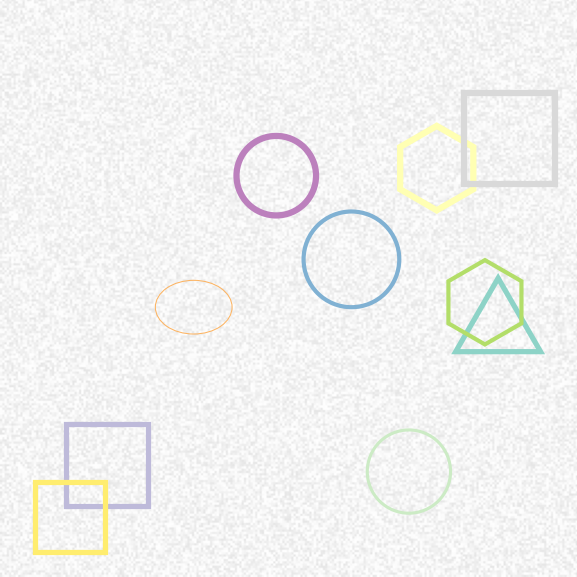[{"shape": "triangle", "thickness": 2.5, "radius": 0.42, "center": [0.863, 0.433]}, {"shape": "hexagon", "thickness": 3, "radius": 0.37, "center": [0.756, 0.708]}, {"shape": "square", "thickness": 2.5, "radius": 0.35, "center": [0.185, 0.195]}, {"shape": "circle", "thickness": 2, "radius": 0.41, "center": [0.609, 0.55]}, {"shape": "oval", "thickness": 0.5, "radius": 0.33, "center": [0.335, 0.467]}, {"shape": "hexagon", "thickness": 2, "radius": 0.37, "center": [0.84, 0.476]}, {"shape": "square", "thickness": 3, "radius": 0.39, "center": [0.882, 0.759]}, {"shape": "circle", "thickness": 3, "radius": 0.34, "center": [0.478, 0.695]}, {"shape": "circle", "thickness": 1.5, "radius": 0.36, "center": [0.708, 0.183]}, {"shape": "square", "thickness": 2.5, "radius": 0.3, "center": [0.121, 0.104]}]